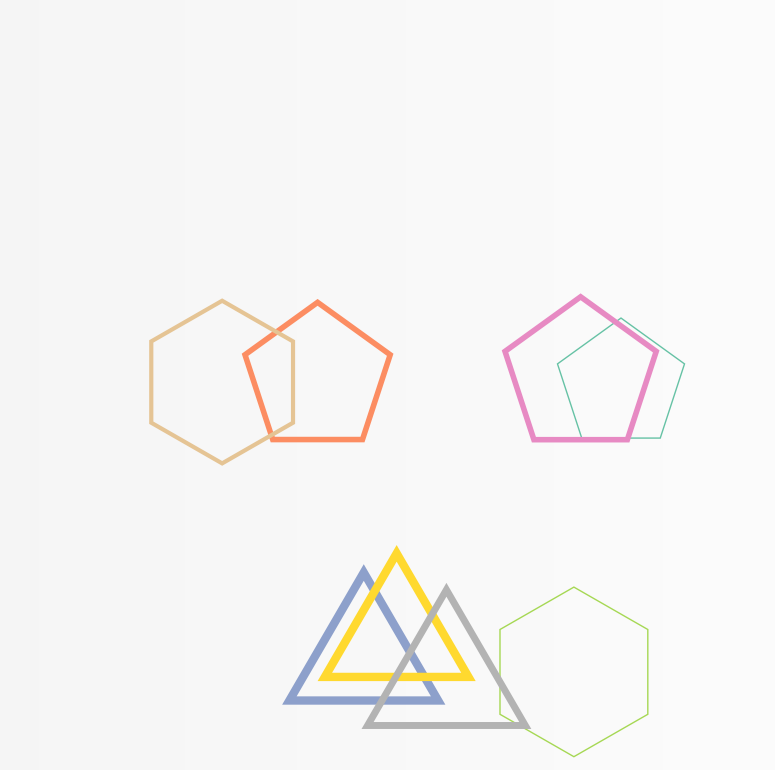[{"shape": "pentagon", "thickness": 0.5, "radius": 0.43, "center": [0.801, 0.501]}, {"shape": "pentagon", "thickness": 2, "radius": 0.49, "center": [0.41, 0.509]}, {"shape": "triangle", "thickness": 3, "radius": 0.55, "center": [0.469, 0.146]}, {"shape": "pentagon", "thickness": 2, "radius": 0.51, "center": [0.749, 0.512]}, {"shape": "hexagon", "thickness": 0.5, "radius": 0.55, "center": [0.741, 0.127]}, {"shape": "triangle", "thickness": 3, "radius": 0.53, "center": [0.512, 0.174]}, {"shape": "hexagon", "thickness": 1.5, "radius": 0.53, "center": [0.287, 0.504]}, {"shape": "triangle", "thickness": 2.5, "radius": 0.59, "center": [0.576, 0.117]}]